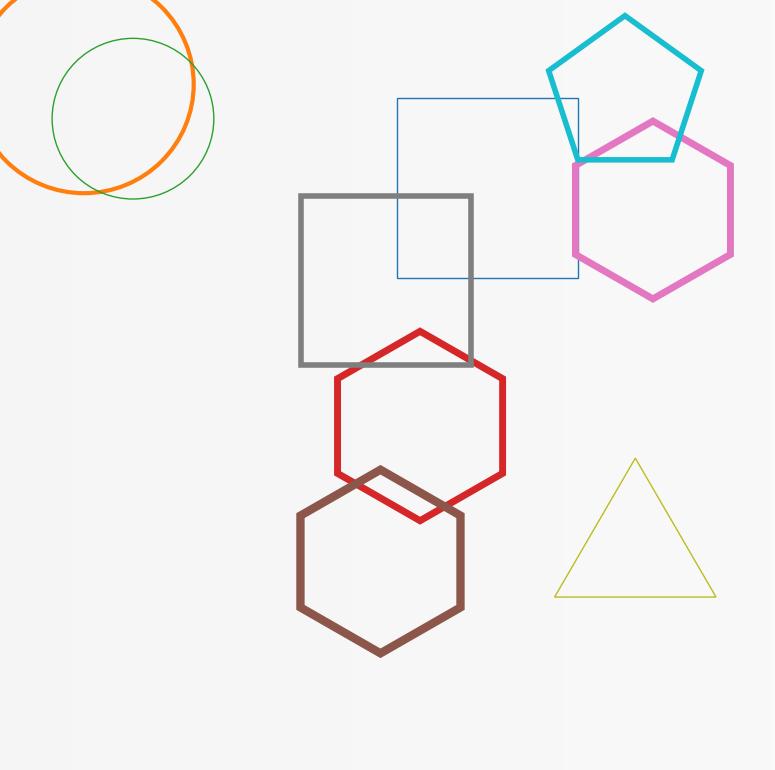[{"shape": "square", "thickness": 0.5, "radius": 0.58, "center": [0.629, 0.755]}, {"shape": "circle", "thickness": 1.5, "radius": 0.71, "center": [0.108, 0.891]}, {"shape": "circle", "thickness": 0.5, "radius": 0.52, "center": [0.172, 0.846]}, {"shape": "hexagon", "thickness": 2.5, "radius": 0.61, "center": [0.542, 0.447]}, {"shape": "hexagon", "thickness": 3, "radius": 0.6, "center": [0.491, 0.271]}, {"shape": "hexagon", "thickness": 2.5, "radius": 0.58, "center": [0.842, 0.727]}, {"shape": "square", "thickness": 2, "radius": 0.55, "center": [0.498, 0.636]}, {"shape": "triangle", "thickness": 0.5, "radius": 0.6, "center": [0.82, 0.285]}, {"shape": "pentagon", "thickness": 2, "radius": 0.52, "center": [0.806, 0.876]}]